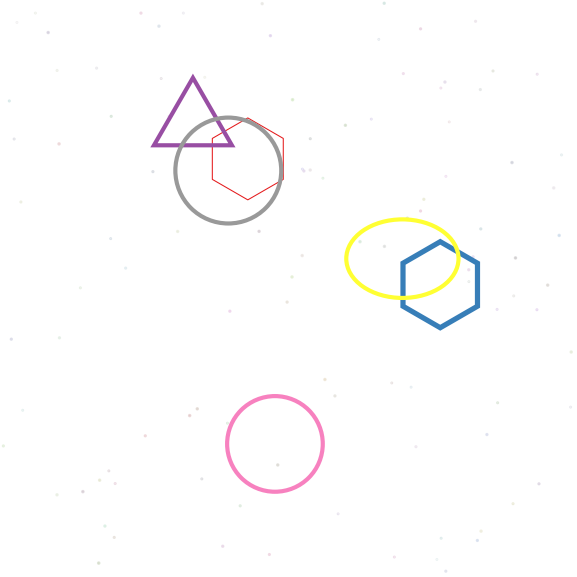[{"shape": "hexagon", "thickness": 0.5, "radius": 0.35, "center": [0.429, 0.724]}, {"shape": "hexagon", "thickness": 2.5, "radius": 0.37, "center": [0.762, 0.506]}, {"shape": "triangle", "thickness": 2, "radius": 0.39, "center": [0.334, 0.787]}, {"shape": "oval", "thickness": 2, "radius": 0.49, "center": [0.697, 0.551]}, {"shape": "circle", "thickness": 2, "radius": 0.41, "center": [0.476, 0.23]}, {"shape": "circle", "thickness": 2, "radius": 0.46, "center": [0.395, 0.704]}]